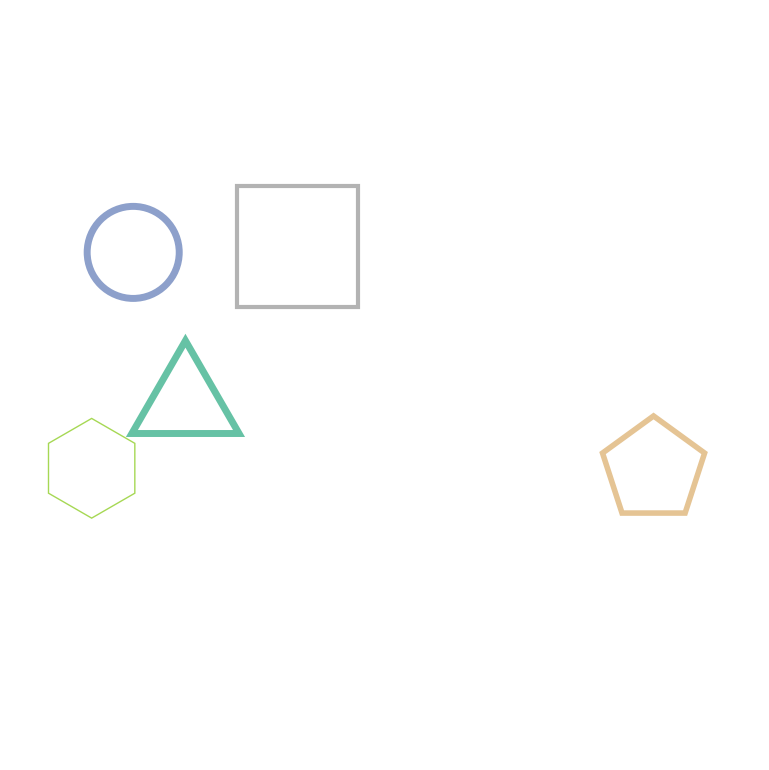[{"shape": "triangle", "thickness": 2.5, "radius": 0.4, "center": [0.241, 0.477]}, {"shape": "circle", "thickness": 2.5, "radius": 0.3, "center": [0.173, 0.672]}, {"shape": "hexagon", "thickness": 0.5, "radius": 0.32, "center": [0.119, 0.392]}, {"shape": "pentagon", "thickness": 2, "radius": 0.35, "center": [0.849, 0.39]}, {"shape": "square", "thickness": 1.5, "radius": 0.39, "center": [0.387, 0.68]}]